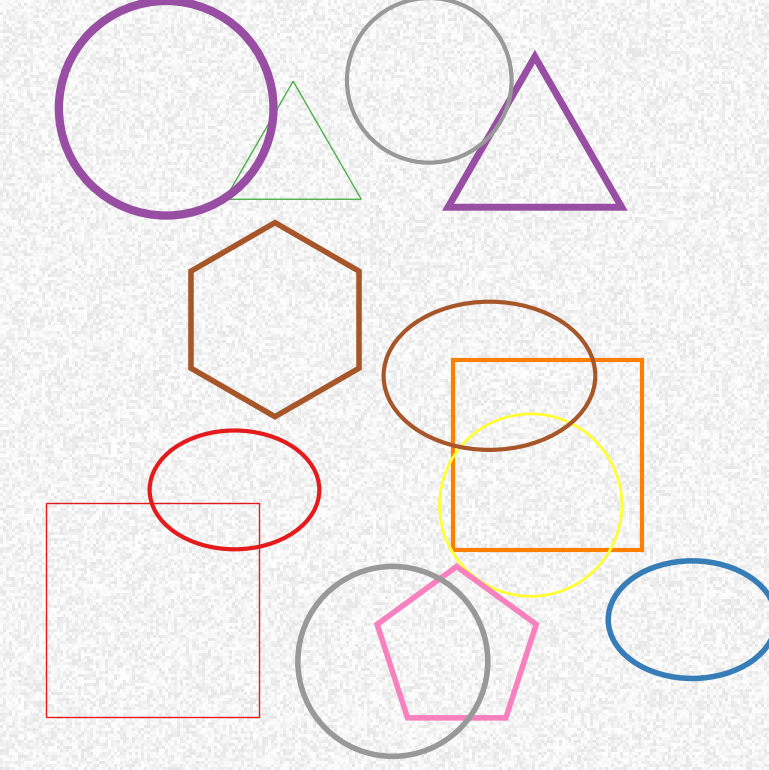[{"shape": "oval", "thickness": 1.5, "radius": 0.55, "center": [0.305, 0.364]}, {"shape": "square", "thickness": 0.5, "radius": 0.69, "center": [0.198, 0.208]}, {"shape": "oval", "thickness": 2, "radius": 0.55, "center": [0.899, 0.195]}, {"shape": "triangle", "thickness": 0.5, "radius": 0.51, "center": [0.381, 0.792]}, {"shape": "triangle", "thickness": 2.5, "radius": 0.65, "center": [0.695, 0.796]}, {"shape": "circle", "thickness": 3, "radius": 0.7, "center": [0.216, 0.859]}, {"shape": "square", "thickness": 1.5, "radius": 0.62, "center": [0.711, 0.409]}, {"shape": "circle", "thickness": 1, "radius": 0.59, "center": [0.689, 0.344]}, {"shape": "oval", "thickness": 1.5, "radius": 0.69, "center": [0.636, 0.512]}, {"shape": "hexagon", "thickness": 2, "radius": 0.63, "center": [0.357, 0.585]}, {"shape": "pentagon", "thickness": 2, "radius": 0.54, "center": [0.593, 0.156]}, {"shape": "circle", "thickness": 1.5, "radius": 0.53, "center": [0.558, 0.896]}, {"shape": "circle", "thickness": 2, "radius": 0.62, "center": [0.51, 0.141]}]